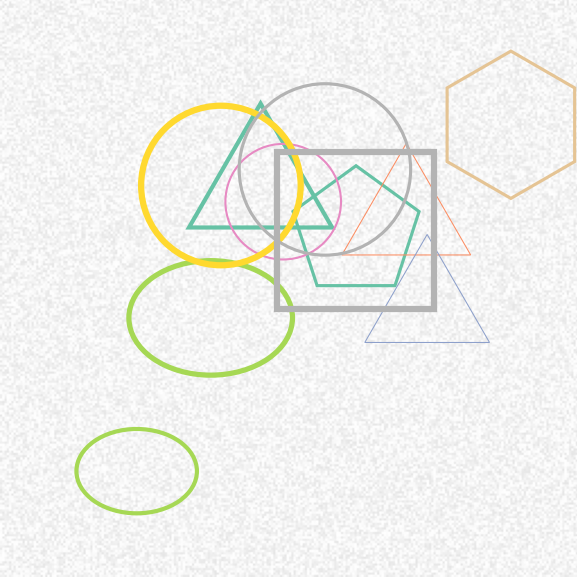[{"shape": "pentagon", "thickness": 1.5, "radius": 0.57, "center": [0.617, 0.597]}, {"shape": "triangle", "thickness": 2, "radius": 0.72, "center": [0.451, 0.677]}, {"shape": "triangle", "thickness": 0.5, "radius": 0.64, "center": [0.704, 0.622]}, {"shape": "triangle", "thickness": 0.5, "radius": 0.62, "center": [0.74, 0.468]}, {"shape": "circle", "thickness": 1, "radius": 0.5, "center": [0.49, 0.65]}, {"shape": "oval", "thickness": 2.5, "radius": 0.71, "center": [0.365, 0.449]}, {"shape": "oval", "thickness": 2, "radius": 0.52, "center": [0.237, 0.183]}, {"shape": "circle", "thickness": 3, "radius": 0.69, "center": [0.383, 0.678]}, {"shape": "hexagon", "thickness": 1.5, "radius": 0.64, "center": [0.885, 0.783]}, {"shape": "square", "thickness": 3, "radius": 0.68, "center": [0.616, 0.601]}, {"shape": "circle", "thickness": 1.5, "radius": 0.74, "center": [0.563, 0.706]}]